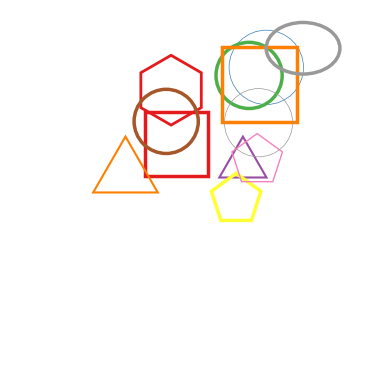[{"shape": "square", "thickness": 2.5, "radius": 0.42, "center": [0.458, 0.625]}, {"shape": "hexagon", "thickness": 2, "radius": 0.45, "center": [0.444, 0.766]}, {"shape": "circle", "thickness": 0.5, "radius": 0.48, "center": [0.692, 0.825]}, {"shape": "circle", "thickness": 2.5, "radius": 0.43, "center": [0.647, 0.804]}, {"shape": "triangle", "thickness": 1.5, "radius": 0.35, "center": [0.631, 0.574]}, {"shape": "square", "thickness": 2.5, "radius": 0.49, "center": [0.674, 0.781]}, {"shape": "triangle", "thickness": 1.5, "radius": 0.48, "center": [0.326, 0.548]}, {"shape": "pentagon", "thickness": 2.5, "radius": 0.34, "center": [0.613, 0.482]}, {"shape": "circle", "thickness": 2.5, "radius": 0.42, "center": [0.432, 0.685]}, {"shape": "pentagon", "thickness": 1, "radius": 0.35, "center": [0.668, 0.584]}, {"shape": "circle", "thickness": 0.5, "radius": 0.44, "center": [0.672, 0.681]}, {"shape": "oval", "thickness": 2.5, "radius": 0.48, "center": [0.787, 0.875]}]